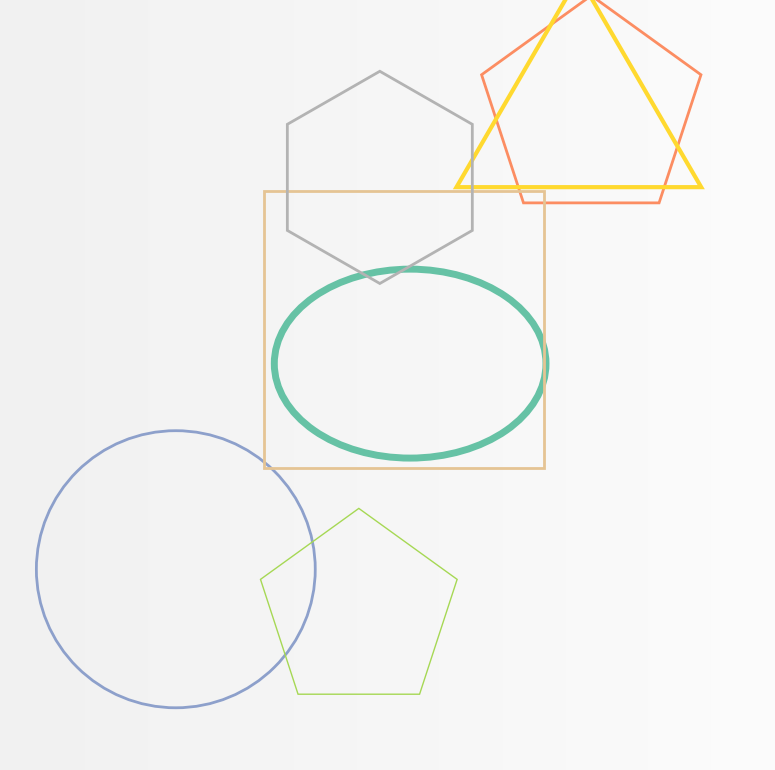[{"shape": "oval", "thickness": 2.5, "radius": 0.88, "center": [0.529, 0.528]}, {"shape": "pentagon", "thickness": 1, "radius": 0.74, "center": [0.763, 0.857]}, {"shape": "circle", "thickness": 1, "radius": 0.9, "center": [0.227, 0.261]}, {"shape": "pentagon", "thickness": 0.5, "radius": 0.67, "center": [0.463, 0.206]}, {"shape": "triangle", "thickness": 1.5, "radius": 0.91, "center": [0.747, 0.848]}, {"shape": "square", "thickness": 1, "radius": 0.9, "center": [0.521, 0.572]}, {"shape": "hexagon", "thickness": 1, "radius": 0.69, "center": [0.49, 0.77]}]